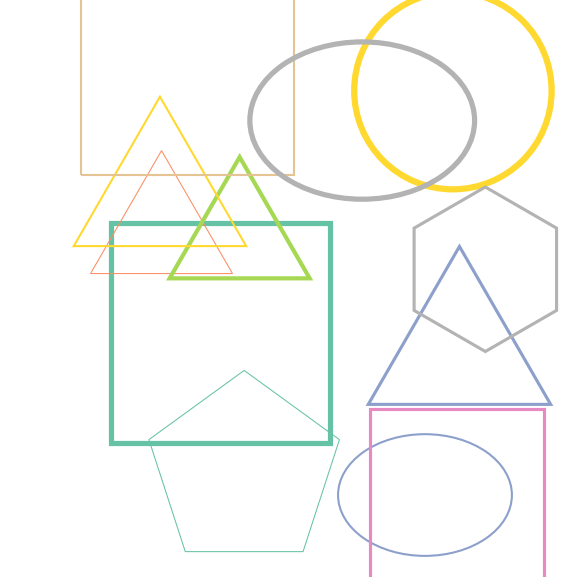[{"shape": "square", "thickness": 2.5, "radius": 0.95, "center": [0.382, 0.423]}, {"shape": "pentagon", "thickness": 0.5, "radius": 0.87, "center": [0.423, 0.184]}, {"shape": "triangle", "thickness": 0.5, "radius": 0.71, "center": [0.28, 0.596]}, {"shape": "oval", "thickness": 1, "radius": 0.75, "center": [0.736, 0.142]}, {"shape": "triangle", "thickness": 1.5, "radius": 0.91, "center": [0.796, 0.39]}, {"shape": "square", "thickness": 1.5, "radius": 0.75, "center": [0.791, 0.141]}, {"shape": "triangle", "thickness": 2, "radius": 0.7, "center": [0.415, 0.587]}, {"shape": "triangle", "thickness": 1, "radius": 0.86, "center": [0.277, 0.659]}, {"shape": "circle", "thickness": 3, "radius": 0.85, "center": [0.784, 0.842]}, {"shape": "square", "thickness": 1, "radius": 0.92, "center": [0.324, 0.88]}, {"shape": "hexagon", "thickness": 1.5, "radius": 0.71, "center": [0.84, 0.533]}, {"shape": "oval", "thickness": 2.5, "radius": 0.97, "center": [0.627, 0.79]}]